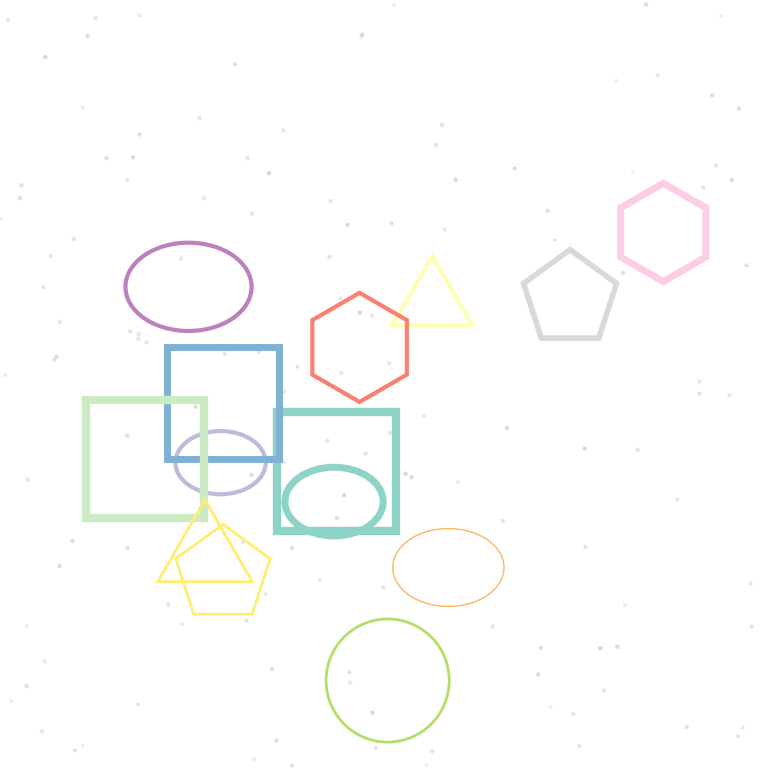[{"shape": "square", "thickness": 3, "radius": 0.39, "center": [0.437, 0.388]}, {"shape": "oval", "thickness": 2.5, "radius": 0.32, "center": [0.434, 0.349]}, {"shape": "triangle", "thickness": 1.5, "radius": 0.3, "center": [0.561, 0.608]}, {"shape": "oval", "thickness": 1.5, "radius": 0.29, "center": [0.286, 0.399]}, {"shape": "hexagon", "thickness": 1.5, "radius": 0.35, "center": [0.467, 0.549]}, {"shape": "square", "thickness": 2.5, "radius": 0.36, "center": [0.29, 0.477]}, {"shape": "oval", "thickness": 0.5, "radius": 0.36, "center": [0.582, 0.263]}, {"shape": "circle", "thickness": 1, "radius": 0.4, "center": [0.503, 0.116]}, {"shape": "hexagon", "thickness": 2.5, "radius": 0.32, "center": [0.861, 0.698]}, {"shape": "pentagon", "thickness": 2, "radius": 0.32, "center": [0.74, 0.612]}, {"shape": "oval", "thickness": 1.5, "radius": 0.41, "center": [0.245, 0.627]}, {"shape": "square", "thickness": 3, "radius": 0.38, "center": [0.188, 0.404]}, {"shape": "pentagon", "thickness": 1, "radius": 0.32, "center": [0.29, 0.254]}, {"shape": "triangle", "thickness": 1, "radius": 0.35, "center": [0.266, 0.28]}]